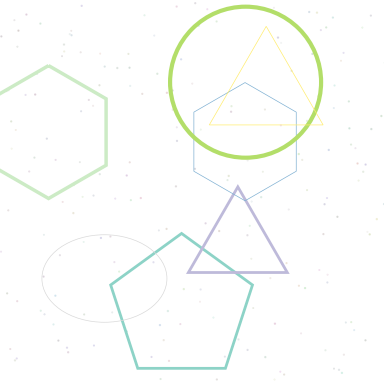[{"shape": "pentagon", "thickness": 2, "radius": 0.97, "center": [0.472, 0.2]}, {"shape": "triangle", "thickness": 2, "radius": 0.74, "center": [0.618, 0.366]}, {"shape": "hexagon", "thickness": 0.5, "radius": 0.77, "center": [0.637, 0.632]}, {"shape": "circle", "thickness": 3, "radius": 0.98, "center": [0.638, 0.787]}, {"shape": "oval", "thickness": 0.5, "radius": 0.81, "center": [0.271, 0.277]}, {"shape": "hexagon", "thickness": 2.5, "radius": 0.86, "center": [0.126, 0.657]}, {"shape": "triangle", "thickness": 0.5, "radius": 0.85, "center": [0.691, 0.761]}]